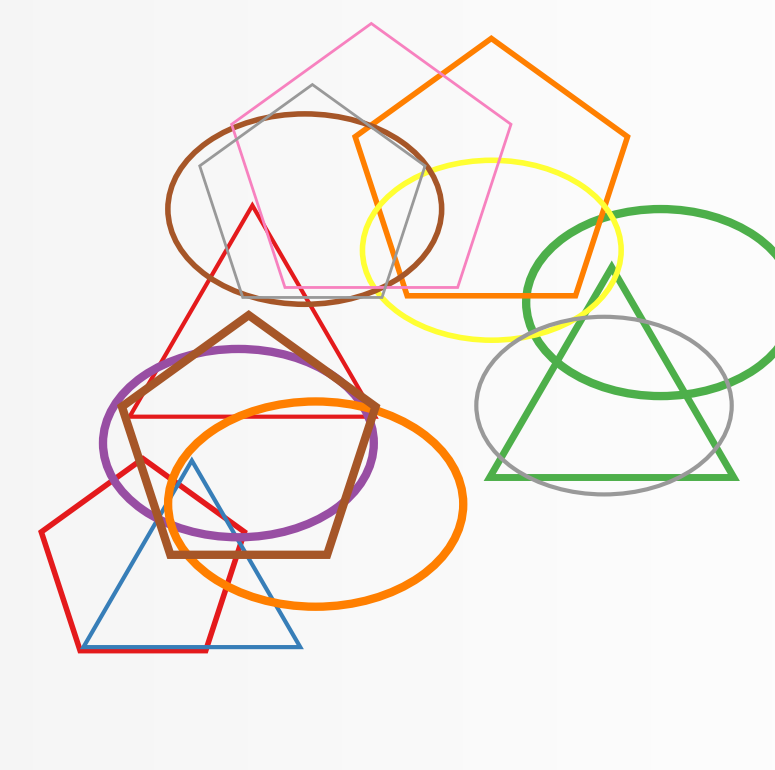[{"shape": "pentagon", "thickness": 2, "radius": 0.69, "center": [0.184, 0.267]}, {"shape": "triangle", "thickness": 1.5, "radius": 0.91, "center": [0.326, 0.55]}, {"shape": "triangle", "thickness": 1.5, "radius": 0.81, "center": [0.248, 0.24]}, {"shape": "triangle", "thickness": 2.5, "radius": 0.91, "center": [0.789, 0.471]}, {"shape": "oval", "thickness": 3, "radius": 0.87, "center": [0.852, 0.607]}, {"shape": "oval", "thickness": 3, "radius": 0.87, "center": [0.308, 0.425]}, {"shape": "oval", "thickness": 3, "radius": 0.95, "center": [0.407, 0.345]}, {"shape": "pentagon", "thickness": 2, "radius": 0.92, "center": [0.634, 0.765]}, {"shape": "oval", "thickness": 2, "radius": 0.83, "center": [0.635, 0.675]}, {"shape": "pentagon", "thickness": 3, "radius": 0.86, "center": [0.321, 0.419]}, {"shape": "oval", "thickness": 2, "radius": 0.88, "center": [0.393, 0.728]}, {"shape": "pentagon", "thickness": 1, "radius": 0.95, "center": [0.479, 0.78]}, {"shape": "oval", "thickness": 1.5, "radius": 0.82, "center": [0.779, 0.473]}, {"shape": "pentagon", "thickness": 1, "radius": 0.76, "center": [0.403, 0.737]}]